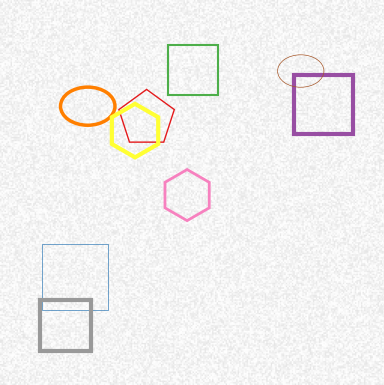[{"shape": "pentagon", "thickness": 1, "radius": 0.38, "center": [0.381, 0.692]}, {"shape": "square", "thickness": 0.5, "radius": 0.43, "center": [0.194, 0.28]}, {"shape": "square", "thickness": 1.5, "radius": 0.33, "center": [0.5, 0.818]}, {"shape": "square", "thickness": 3, "radius": 0.38, "center": [0.841, 0.729]}, {"shape": "oval", "thickness": 2.5, "radius": 0.35, "center": [0.228, 0.724]}, {"shape": "hexagon", "thickness": 3, "radius": 0.35, "center": [0.351, 0.661]}, {"shape": "oval", "thickness": 0.5, "radius": 0.3, "center": [0.781, 0.816]}, {"shape": "hexagon", "thickness": 2, "radius": 0.33, "center": [0.486, 0.493]}, {"shape": "square", "thickness": 3, "radius": 0.33, "center": [0.17, 0.155]}]